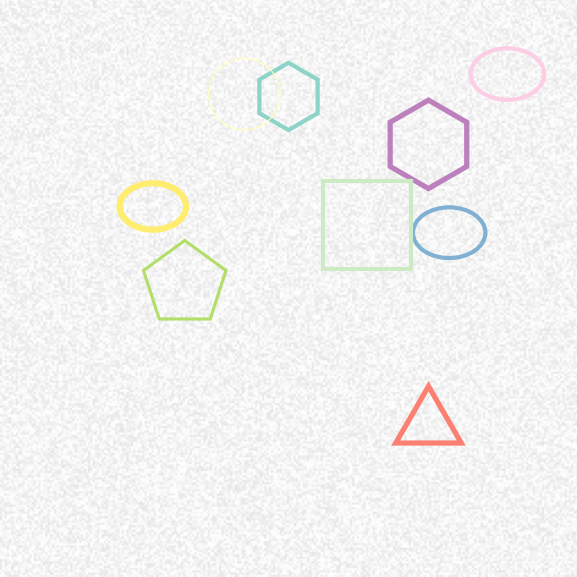[{"shape": "hexagon", "thickness": 2, "radius": 0.29, "center": [0.5, 0.832]}, {"shape": "circle", "thickness": 0.5, "radius": 0.31, "center": [0.423, 0.836]}, {"shape": "triangle", "thickness": 2.5, "radius": 0.33, "center": [0.742, 0.265]}, {"shape": "oval", "thickness": 2, "radius": 0.31, "center": [0.778, 0.596]}, {"shape": "pentagon", "thickness": 1.5, "radius": 0.38, "center": [0.32, 0.508]}, {"shape": "oval", "thickness": 2, "radius": 0.32, "center": [0.879, 0.871]}, {"shape": "hexagon", "thickness": 2.5, "radius": 0.38, "center": [0.742, 0.749]}, {"shape": "square", "thickness": 2, "radius": 0.38, "center": [0.636, 0.609]}, {"shape": "oval", "thickness": 3, "radius": 0.29, "center": [0.265, 0.642]}]